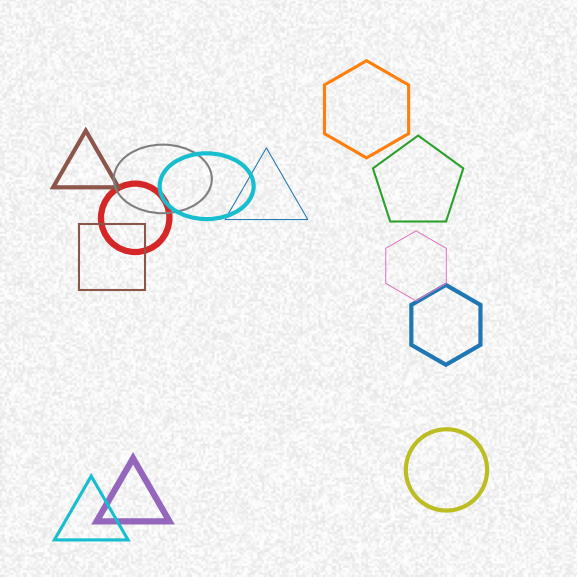[{"shape": "triangle", "thickness": 0.5, "radius": 0.41, "center": [0.461, 0.66]}, {"shape": "hexagon", "thickness": 2, "radius": 0.35, "center": [0.772, 0.437]}, {"shape": "hexagon", "thickness": 1.5, "radius": 0.42, "center": [0.635, 0.81]}, {"shape": "pentagon", "thickness": 1, "radius": 0.41, "center": [0.724, 0.682]}, {"shape": "circle", "thickness": 3, "radius": 0.3, "center": [0.234, 0.622]}, {"shape": "triangle", "thickness": 3, "radius": 0.36, "center": [0.23, 0.133]}, {"shape": "square", "thickness": 1, "radius": 0.29, "center": [0.194, 0.554]}, {"shape": "triangle", "thickness": 2, "radius": 0.33, "center": [0.149, 0.707]}, {"shape": "hexagon", "thickness": 0.5, "radius": 0.3, "center": [0.72, 0.539]}, {"shape": "oval", "thickness": 1, "radius": 0.42, "center": [0.282, 0.689]}, {"shape": "circle", "thickness": 2, "radius": 0.35, "center": [0.773, 0.185]}, {"shape": "oval", "thickness": 2, "radius": 0.41, "center": [0.358, 0.677]}, {"shape": "triangle", "thickness": 1.5, "radius": 0.37, "center": [0.158, 0.101]}]